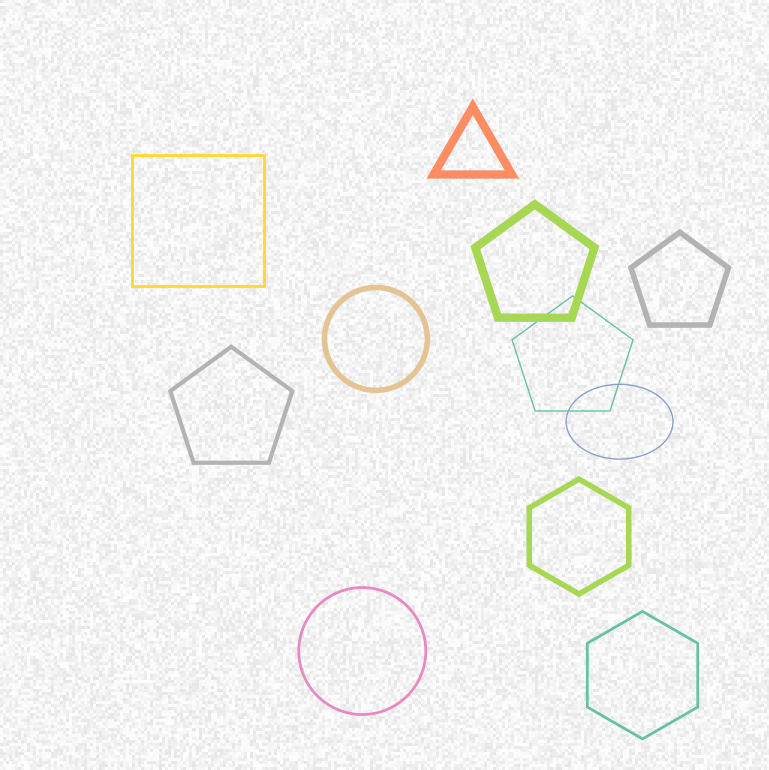[{"shape": "hexagon", "thickness": 1, "radius": 0.41, "center": [0.834, 0.123]}, {"shape": "pentagon", "thickness": 0.5, "radius": 0.41, "center": [0.744, 0.533]}, {"shape": "triangle", "thickness": 3, "radius": 0.29, "center": [0.614, 0.803]}, {"shape": "oval", "thickness": 0.5, "radius": 0.35, "center": [0.805, 0.452]}, {"shape": "circle", "thickness": 1, "radius": 0.41, "center": [0.471, 0.155]}, {"shape": "hexagon", "thickness": 2, "radius": 0.37, "center": [0.752, 0.303]}, {"shape": "pentagon", "thickness": 3, "radius": 0.41, "center": [0.695, 0.653]}, {"shape": "square", "thickness": 1, "radius": 0.43, "center": [0.257, 0.714]}, {"shape": "circle", "thickness": 2, "radius": 0.33, "center": [0.488, 0.56]}, {"shape": "pentagon", "thickness": 2, "radius": 0.33, "center": [0.883, 0.632]}, {"shape": "pentagon", "thickness": 1.5, "radius": 0.42, "center": [0.3, 0.466]}]